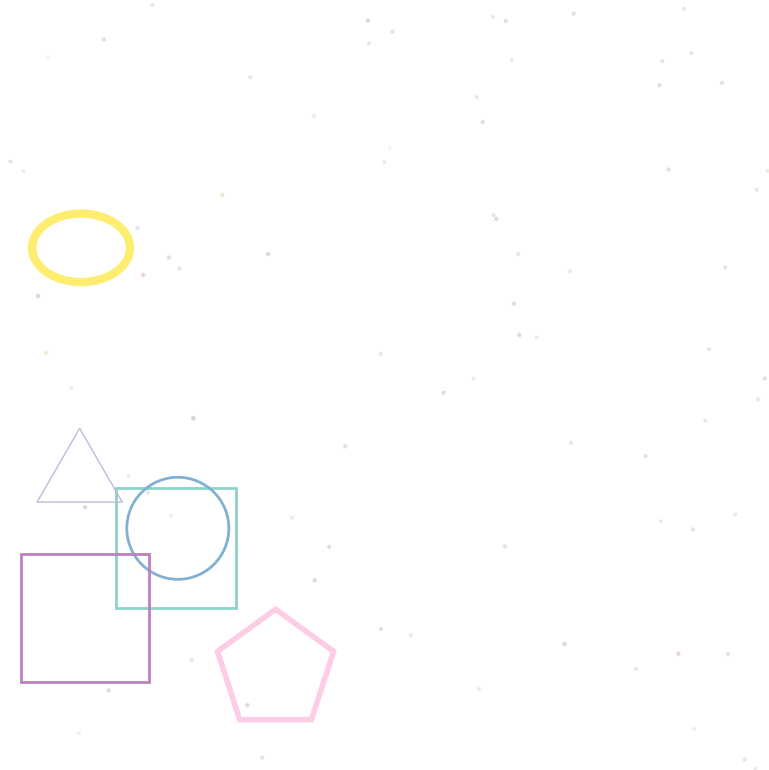[{"shape": "square", "thickness": 1, "radius": 0.39, "center": [0.228, 0.289]}, {"shape": "triangle", "thickness": 0.5, "radius": 0.32, "center": [0.103, 0.38]}, {"shape": "circle", "thickness": 1, "radius": 0.33, "center": [0.231, 0.314]}, {"shape": "pentagon", "thickness": 2, "radius": 0.4, "center": [0.358, 0.13]}, {"shape": "square", "thickness": 1, "radius": 0.41, "center": [0.11, 0.197]}, {"shape": "oval", "thickness": 3, "radius": 0.32, "center": [0.105, 0.678]}]